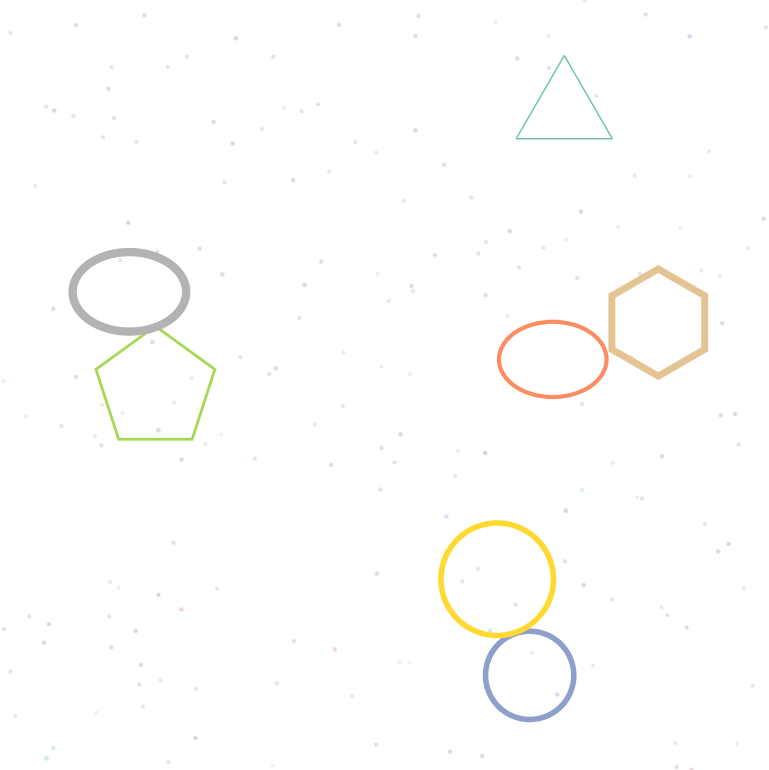[{"shape": "triangle", "thickness": 0.5, "radius": 0.36, "center": [0.733, 0.856]}, {"shape": "oval", "thickness": 1.5, "radius": 0.35, "center": [0.718, 0.533]}, {"shape": "circle", "thickness": 2, "radius": 0.29, "center": [0.688, 0.123]}, {"shape": "pentagon", "thickness": 1, "radius": 0.41, "center": [0.202, 0.495]}, {"shape": "circle", "thickness": 2, "radius": 0.37, "center": [0.646, 0.248]}, {"shape": "hexagon", "thickness": 2.5, "radius": 0.35, "center": [0.855, 0.581]}, {"shape": "oval", "thickness": 3, "radius": 0.37, "center": [0.168, 0.621]}]